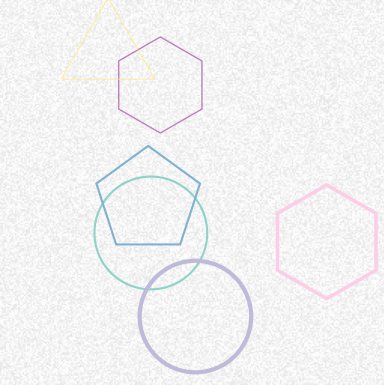[{"shape": "circle", "thickness": 1.5, "radius": 0.73, "center": [0.392, 0.395]}, {"shape": "circle", "thickness": 3, "radius": 0.72, "center": [0.508, 0.178]}, {"shape": "pentagon", "thickness": 1.5, "radius": 0.71, "center": [0.385, 0.48]}, {"shape": "hexagon", "thickness": 2.5, "radius": 0.74, "center": [0.849, 0.372]}, {"shape": "hexagon", "thickness": 1, "radius": 0.62, "center": [0.416, 0.779]}, {"shape": "triangle", "thickness": 0.5, "radius": 0.7, "center": [0.281, 0.865]}]